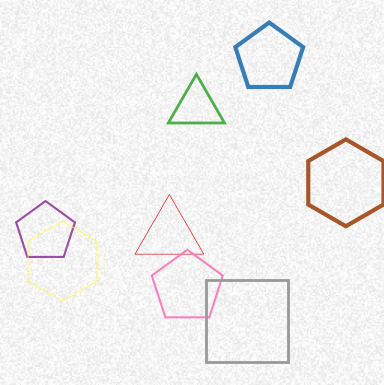[{"shape": "triangle", "thickness": 0.5, "radius": 0.52, "center": [0.44, 0.391]}, {"shape": "pentagon", "thickness": 3, "radius": 0.46, "center": [0.699, 0.849]}, {"shape": "triangle", "thickness": 2, "radius": 0.42, "center": [0.51, 0.723]}, {"shape": "pentagon", "thickness": 1.5, "radius": 0.4, "center": [0.118, 0.398]}, {"shape": "hexagon", "thickness": 0.5, "radius": 0.52, "center": [0.162, 0.321]}, {"shape": "hexagon", "thickness": 3, "radius": 0.56, "center": [0.898, 0.525]}, {"shape": "pentagon", "thickness": 1.5, "radius": 0.48, "center": [0.486, 0.254]}, {"shape": "square", "thickness": 2, "radius": 0.53, "center": [0.641, 0.166]}]